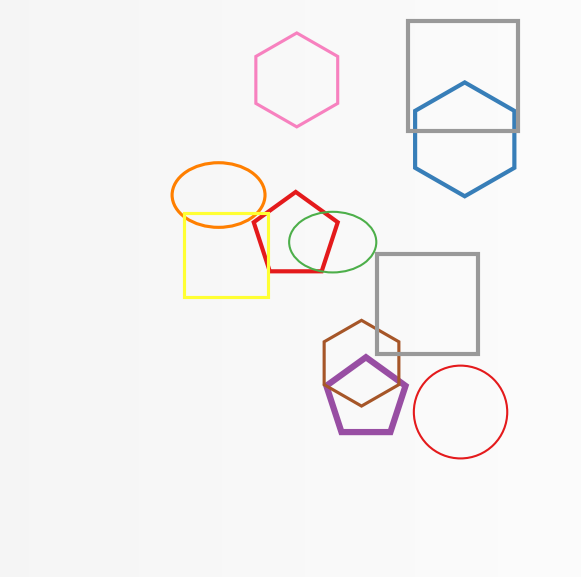[{"shape": "circle", "thickness": 1, "radius": 0.4, "center": [0.792, 0.286]}, {"shape": "pentagon", "thickness": 2, "radius": 0.38, "center": [0.509, 0.591]}, {"shape": "hexagon", "thickness": 2, "radius": 0.49, "center": [0.8, 0.758]}, {"shape": "oval", "thickness": 1, "radius": 0.37, "center": [0.572, 0.58]}, {"shape": "pentagon", "thickness": 3, "radius": 0.36, "center": [0.63, 0.309]}, {"shape": "oval", "thickness": 1.5, "radius": 0.4, "center": [0.376, 0.661]}, {"shape": "square", "thickness": 1.5, "radius": 0.36, "center": [0.389, 0.558]}, {"shape": "hexagon", "thickness": 1.5, "radius": 0.37, "center": [0.622, 0.37]}, {"shape": "hexagon", "thickness": 1.5, "radius": 0.41, "center": [0.511, 0.861]}, {"shape": "square", "thickness": 2, "radius": 0.43, "center": [0.736, 0.473]}, {"shape": "square", "thickness": 2, "radius": 0.47, "center": [0.797, 0.868]}]